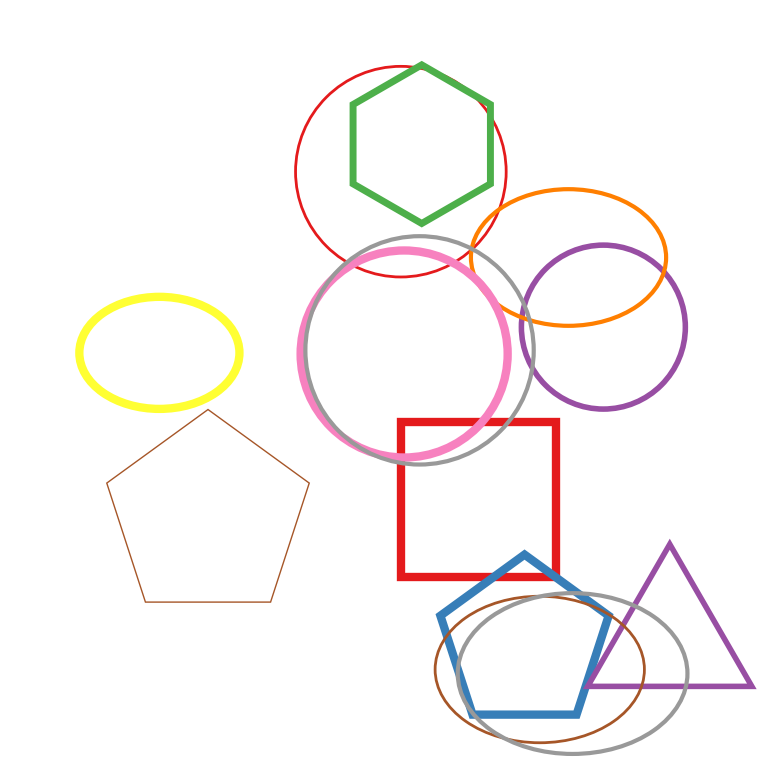[{"shape": "circle", "thickness": 1, "radius": 0.68, "center": [0.521, 0.777]}, {"shape": "square", "thickness": 3, "radius": 0.5, "center": [0.622, 0.351]}, {"shape": "pentagon", "thickness": 3, "radius": 0.57, "center": [0.681, 0.165]}, {"shape": "hexagon", "thickness": 2.5, "radius": 0.51, "center": [0.548, 0.813]}, {"shape": "triangle", "thickness": 2, "radius": 0.62, "center": [0.87, 0.17]}, {"shape": "circle", "thickness": 2, "radius": 0.53, "center": [0.784, 0.575]}, {"shape": "oval", "thickness": 1.5, "radius": 0.63, "center": [0.738, 0.666]}, {"shape": "oval", "thickness": 3, "radius": 0.52, "center": [0.207, 0.542]}, {"shape": "pentagon", "thickness": 0.5, "radius": 0.69, "center": [0.27, 0.33]}, {"shape": "oval", "thickness": 1, "radius": 0.68, "center": [0.701, 0.131]}, {"shape": "circle", "thickness": 3, "radius": 0.67, "center": [0.525, 0.54]}, {"shape": "oval", "thickness": 1.5, "radius": 0.75, "center": [0.744, 0.125]}, {"shape": "circle", "thickness": 1.5, "radius": 0.74, "center": [0.545, 0.545]}]